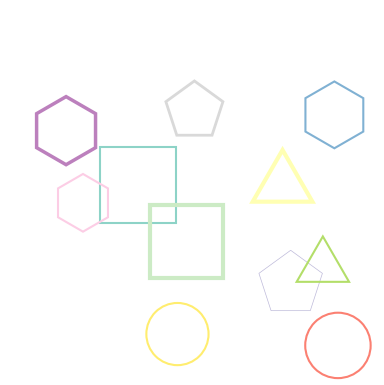[{"shape": "square", "thickness": 1.5, "radius": 0.49, "center": [0.359, 0.52]}, {"shape": "triangle", "thickness": 3, "radius": 0.45, "center": [0.734, 0.521]}, {"shape": "pentagon", "thickness": 0.5, "radius": 0.43, "center": [0.755, 0.263]}, {"shape": "circle", "thickness": 1.5, "radius": 0.42, "center": [0.878, 0.103]}, {"shape": "hexagon", "thickness": 1.5, "radius": 0.43, "center": [0.868, 0.702]}, {"shape": "triangle", "thickness": 1.5, "radius": 0.39, "center": [0.839, 0.307]}, {"shape": "hexagon", "thickness": 1.5, "radius": 0.37, "center": [0.216, 0.473]}, {"shape": "pentagon", "thickness": 2, "radius": 0.39, "center": [0.505, 0.712]}, {"shape": "hexagon", "thickness": 2.5, "radius": 0.44, "center": [0.172, 0.661]}, {"shape": "square", "thickness": 3, "radius": 0.47, "center": [0.485, 0.372]}, {"shape": "circle", "thickness": 1.5, "radius": 0.4, "center": [0.461, 0.132]}]